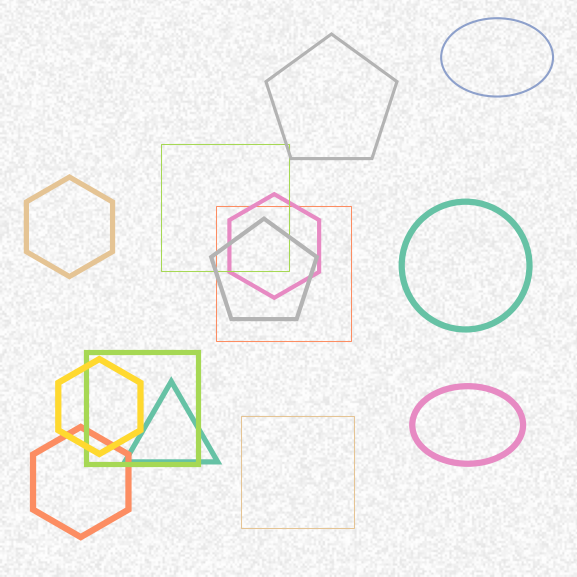[{"shape": "triangle", "thickness": 2.5, "radius": 0.46, "center": [0.297, 0.246]}, {"shape": "circle", "thickness": 3, "radius": 0.55, "center": [0.806, 0.539]}, {"shape": "hexagon", "thickness": 3, "radius": 0.48, "center": [0.14, 0.164]}, {"shape": "square", "thickness": 0.5, "radius": 0.58, "center": [0.491, 0.526]}, {"shape": "oval", "thickness": 1, "radius": 0.48, "center": [0.861, 0.9]}, {"shape": "hexagon", "thickness": 2, "radius": 0.45, "center": [0.475, 0.573]}, {"shape": "oval", "thickness": 3, "radius": 0.48, "center": [0.81, 0.263]}, {"shape": "square", "thickness": 0.5, "radius": 0.55, "center": [0.39, 0.639]}, {"shape": "square", "thickness": 2.5, "radius": 0.49, "center": [0.246, 0.293]}, {"shape": "hexagon", "thickness": 3, "radius": 0.41, "center": [0.172, 0.295]}, {"shape": "square", "thickness": 0.5, "radius": 0.49, "center": [0.515, 0.182]}, {"shape": "hexagon", "thickness": 2.5, "radius": 0.43, "center": [0.12, 0.606]}, {"shape": "pentagon", "thickness": 1.5, "radius": 0.6, "center": [0.574, 0.821]}, {"shape": "pentagon", "thickness": 2, "radius": 0.48, "center": [0.457, 0.524]}]